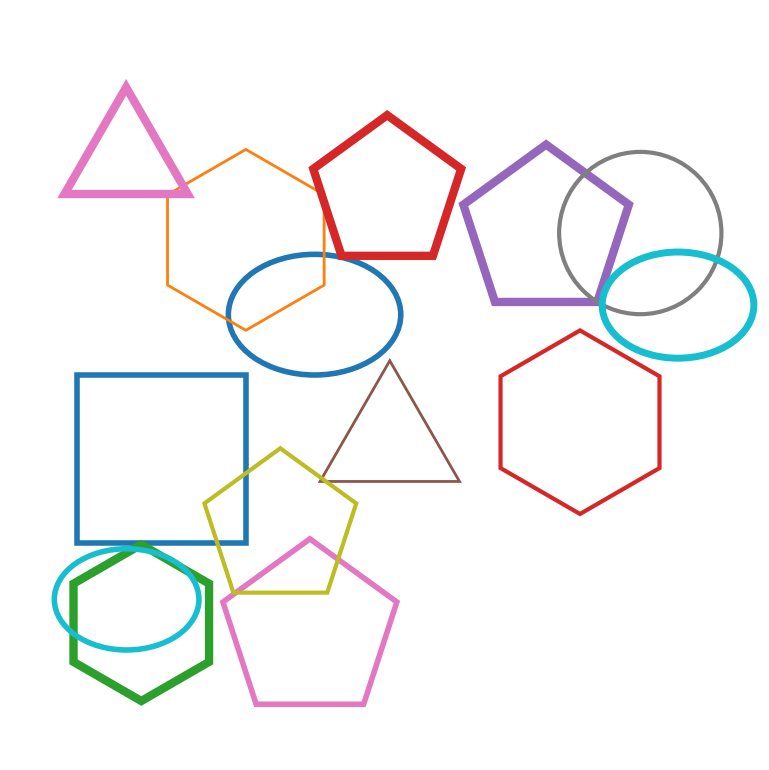[{"shape": "square", "thickness": 2, "radius": 0.55, "center": [0.21, 0.404]}, {"shape": "oval", "thickness": 2, "radius": 0.56, "center": [0.409, 0.591]}, {"shape": "hexagon", "thickness": 1, "radius": 0.59, "center": [0.319, 0.688]}, {"shape": "hexagon", "thickness": 3, "radius": 0.51, "center": [0.183, 0.191]}, {"shape": "hexagon", "thickness": 1.5, "radius": 0.6, "center": [0.753, 0.452]}, {"shape": "pentagon", "thickness": 3, "radius": 0.5, "center": [0.503, 0.749]}, {"shape": "pentagon", "thickness": 3, "radius": 0.57, "center": [0.709, 0.699]}, {"shape": "triangle", "thickness": 1, "radius": 0.52, "center": [0.506, 0.427]}, {"shape": "pentagon", "thickness": 2, "radius": 0.59, "center": [0.402, 0.181]}, {"shape": "triangle", "thickness": 3, "radius": 0.46, "center": [0.164, 0.794]}, {"shape": "circle", "thickness": 1.5, "radius": 0.53, "center": [0.832, 0.697]}, {"shape": "pentagon", "thickness": 1.5, "radius": 0.52, "center": [0.364, 0.314]}, {"shape": "oval", "thickness": 2.5, "radius": 0.49, "center": [0.881, 0.604]}, {"shape": "oval", "thickness": 2, "radius": 0.47, "center": [0.164, 0.222]}]